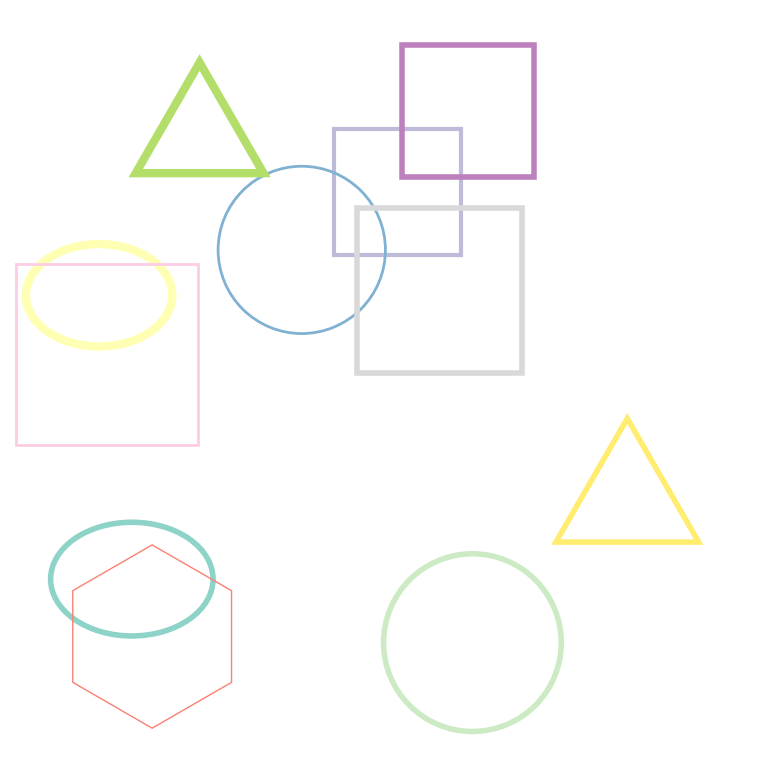[{"shape": "oval", "thickness": 2, "radius": 0.53, "center": [0.171, 0.248]}, {"shape": "oval", "thickness": 3, "radius": 0.48, "center": [0.129, 0.617]}, {"shape": "square", "thickness": 1.5, "radius": 0.41, "center": [0.516, 0.751]}, {"shape": "hexagon", "thickness": 0.5, "radius": 0.6, "center": [0.198, 0.173]}, {"shape": "circle", "thickness": 1, "radius": 0.54, "center": [0.392, 0.675]}, {"shape": "triangle", "thickness": 3, "radius": 0.48, "center": [0.259, 0.823]}, {"shape": "square", "thickness": 1, "radius": 0.59, "center": [0.139, 0.54]}, {"shape": "square", "thickness": 2, "radius": 0.54, "center": [0.571, 0.623]}, {"shape": "square", "thickness": 2, "radius": 0.43, "center": [0.608, 0.856]}, {"shape": "circle", "thickness": 2, "radius": 0.58, "center": [0.614, 0.165]}, {"shape": "triangle", "thickness": 2, "radius": 0.54, "center": [0.815, 0.35]}]